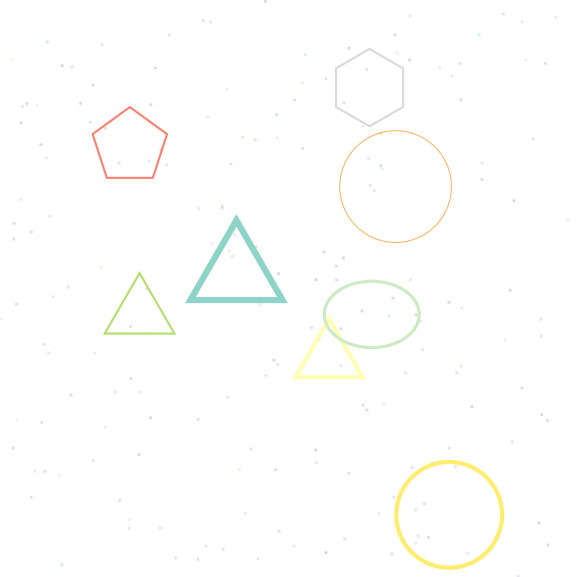[{"shape": "triangle", "thickness": 3, "radius": 0.46, "center": [0.409, 0.526]}, {"shape": "triangle", "thickness": 2, "radius": 0.34, "center": [0.57, 0.38]}, {"shape": "pentagon", "thickness": 1, "radius": 0.34, "center": [0.225, 0.746]}, {"shape": "circle", "thickness": 0.5, "radius": 0.48, "center": [0.685, 0.676]}, {"shape": "triangle", "thickness": 1, "radius": 0.35, "center": [0.242, 0.456]}, {"shape": "hexagon", "thickness": 1, "radius": 0.33, "center": [0.64, 0.847]}, {"shape": "oval", "thickness": 1.5, "radius": 0.41, "center": [0.644, 0.455]}, {"shape": "circle", "thickness": 2, "radius": 0.46, "center": [0.778, 0.108]}]